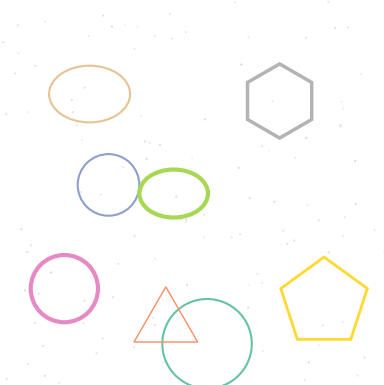[{"shape": "circle", "thickness": 1.5, "radius": 0.58, "center": [0.538, 0.107]}, {"shape": "triangle", "thickness": 1, "radius": 0.48, "center": [0.431, 0.159]}, {"shape": "circle", "thickness": 1.5, "radius": 0.4, "center": [0.282, 0.52]}, {"shape": "circle", "thickness": 3, "radius": 0.44, "center": [0.167, 0.25]}, {"shape": "oval", "thickness": 3, "radius": 0.45, "center": [0.451, 0.497]}, {"shape": "pentagon", "thickness": 2, "radius": 0.59, "center": [0.842, 0.214]}, {"shape": "oval", "thickness": 1.5, "radius": 0.53, "center": [0.233, 0.756]}, {"shape": "hexagon", "thickness": 2.5, "radius": 0.48, "center": [0.726, 0.738]}]